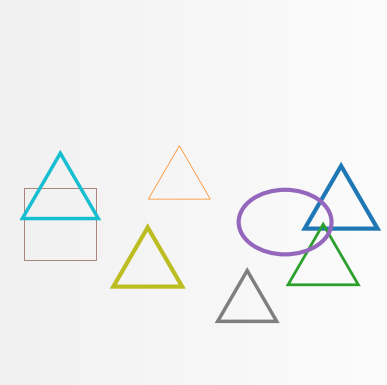[{"shape": "triangle", "thickness": 3, "radius": 0.54, "center": [0.88, 0.461]}, {"shape": "triangle", "thickness": 0.5, "radius": 0.46, "center": [0.463, 0.529]}, {"shape": "triangle", "thickness": 2, "radius": 0.52, "center": [0.834, 0.313]}, {"shape": "oval", "thickness": 3, "radius": 0.6, "center": [0.736, 0.423]}, {"shape": "square", "thickness": 0.5, "radius": 0.46, "center": [0.155, 0.418]}, {"shape": "triangle", "thickness": 2.5, "radius": 0.44, "center": [0.638, 0.209]}, {"shape": "triangle", "thickness": 3, "radius": 0.51, "center": [0.381, 0.307]}, {"shape": "triangle", "thickness": 2.5, "radius": 0.57, "center": [0.156, 0.489]}]